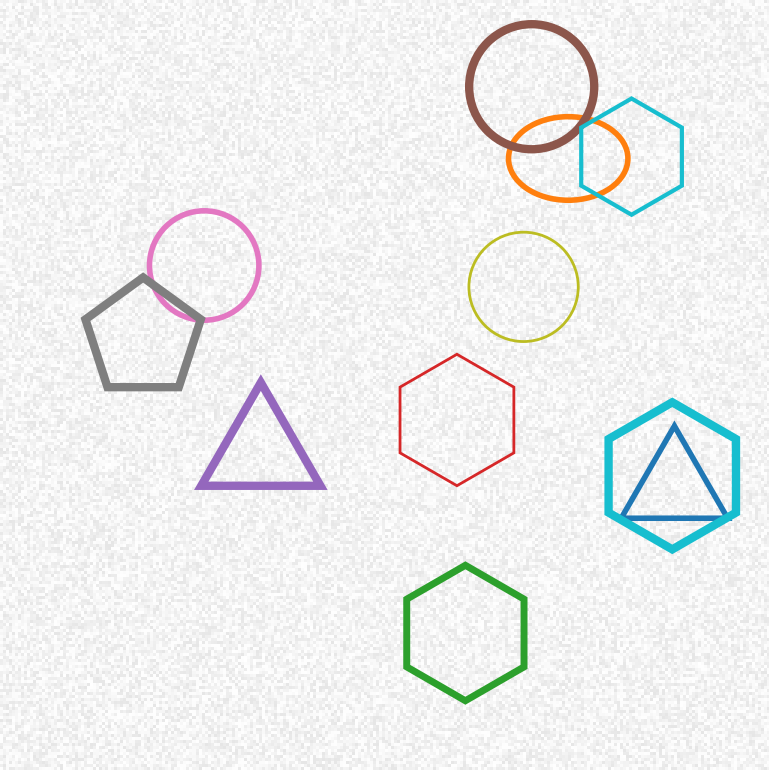[{"shape": "triangle", "thickness": 2, "radius": 0.4, "center": [0.876, 0.367]}, {"shape": "oval", "thickness": 2, "radius": 0.39, "center": [0.738, 0.794]}, {"shape": "hexagon", "thickness": 2.5, "radius": 0.44, "center": [0.604, 0.178]}, {"shape": "hexagon", "thickness": 1, "radius": 0.43, "center": [0.593, 0.455]}, {"shape": "triangle", "thickness": 3, "radius": 0.45, "center": [0.339, 0.414]}, {"shape": "circle", "thickness": 3, "radius": 0.41, "center": [0.691, 0.887]}, {"shape": "circle", "thickness": 2, "radius": 0.36, "center": [0.265, 0.655]}, {"shape": "pentagon", "thickness": 3, "radius": 0.39, "center": [0.186, 0.561]}, {"shape": "circle", "thickness": 1, "radius": 0.36, "center": [0.68, 0.627]}, {"shape": "hexagon", "thickness": 1.5, "radius": 0.38, "center": [0.82, 0.797]}, {"shape": "hexagon", "thickness": 3, "radius": 0.48, "center": [0.873, 0.382]}]